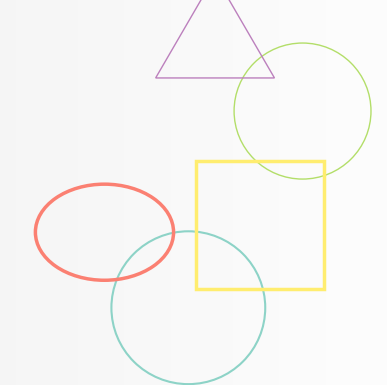[{"shape": "circle", "thickness": 1.5, "radius": 0.99, "center": [0.486, 0.201]}, {"shape": "oval", "thickness": 2.5, "radius": 0.89, "center": [0.27, 0.397]}, {"shape": "circle", "thickness": 1, "radius": 0.88, "center": [0.781, 0.712]}, {"shape": "triangle", "thickness": 1, "radius": 0.89, "center": [0.555, 0.886]}, {"shape": "square", "thickness": 2.5, "radius": 0.83, "center": [0.67, 0.416]}]